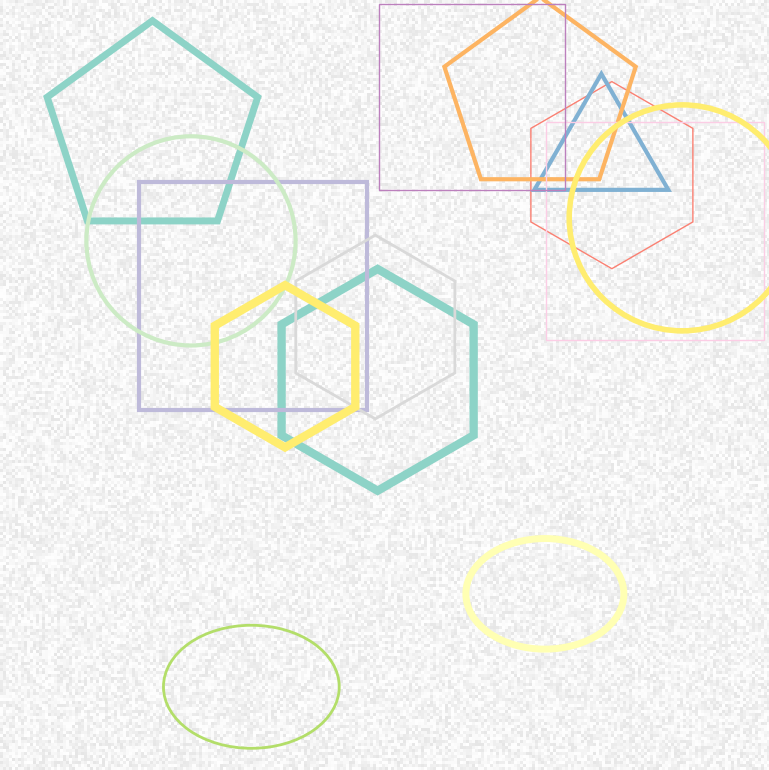[{"shape": "hexagon", "thickness": 3, "radius": 0.72, "center": [0.49, 0.507]}, {"shape": "pentagon", "thickness": 2.5, "radius": 0.72, "center": [0.198, 0.829]}, {"shape": "oval", "thickness": 2.5, "radius": 0.51, "center": [0.708, 0.229]}, {"shape": "square", "thickness": 1.5, "radius": 0.74, "center": [0.329, 0.616]}, {"shape": "hexagon", "thickness": 0.5, "radius": 0.61, "center": [0.795, 0.773]}, {"shape": "triangle", "thickness": 1.5, "radius": 0.5, "center": [0.781, 0.804]}, {"shape": "pentagon", "thickness": 1.5, "radius": 0.65, "center": [0.701, 0.873]}, {"shape": "oval", "thickness": 1, "radius": 0.57, "center": [0.326, 0.108]}, {"shape": "square", "thickness": 0.5, "radius": 0.71, "center": [0.851, 0.701]}, {"shape": "hexagon", "thickness": 1, "radius": 0.6, "center": [0.487, 0.575]}, {"shape": "square", "thickness": 0.5, "radius": 0.6, "center": [0.613, 0.874]}, {"shape": "circle", "thickness": 1.5, "radius": 0.68, "center": [0.248, 0.687]}, {"shape": "circle", "thickness": 2, "radius": 0.73, "center": [0.886, 0.717]}, {"shape": "hexagon", "thickness": 3, "radius": 0.53, "center": [0.37, 0.524]}]